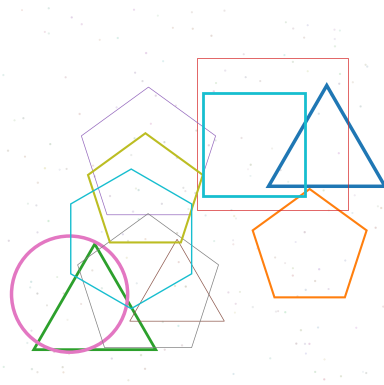[{"shape": "triangle", "thickness": 2.5, "radius": 0.87, "center": [0.849, 0.603]}, {"shape": "pentagon", "thickness": 1.5, "radius": 0.78, "center": [0.804, 0.354]}, {"shape": "triangle", "thickness": 2, "radius": 0.91, "center": [0.246, 0.183]}, {"shape": "square", "thickness": 0.5, "radius": 0.98, "center": [0.708, 0.652]}, {"shape": "pentagon", "thickness": 0.5, "radius": 0.92, "center": [0.386, 0.59]}, {"shape": "triangle", "thickness": 0.5, "radius": 0.71, "center": [0.46, 0.237]}, {"shape": "circle", "thickness": 2.5, "radius": 0.75, "center": [0.181, 0.236]}, {"shape": "pentagon", "thickness": 0.5, "radius": 0.96, "center": [0.385, 0.253]}, {"shape": "pentagon", "thickness": 1.5, "radius": 0.78, "center": [0.378, 0.497]}, {"shape": "square", "thickness": 2, "radius": 0.67, "center": [0.66, 0.625]}, {"shape": "hexagon", "thickness": 1, "radius": 0.91, "center": [0.341, 0.38]}]